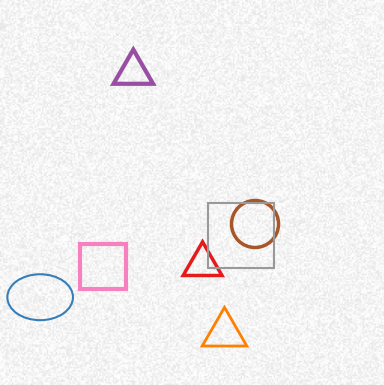[{"shape": "triangle", "thickness": 2.5, "radius": 0.29, "center": [0.526, 0.314]}, {"shape": "oval", "thickness": 1.5, "radius": 0.43, "center": [0.104, 0.228]}, {"shape": "triangle", "thickness": 3, "radius": 0.3, "center": [0.346, 0.812]}, {"shape": "triangle", "thickness": 2, "radius": 0.33, "center": [0.583, 0.135]}, {"shape": "circle", "thickness": 2.5, "radius": 0.31, "center": [0.662, 0.418]}, {"shape": "square", "thickness": 3, "radius": 0.3, "center": [0.267, 0.308]}, {"shape": "square", "thickness": 1.5, "radius": 0.43, "center": [0.626, 0.388]}]